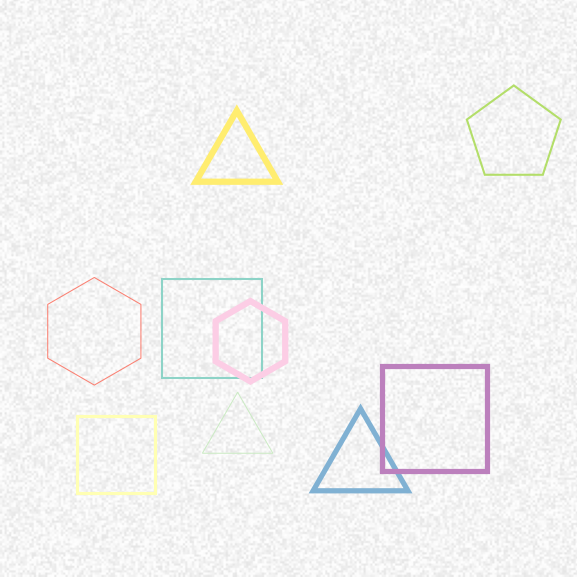[{"shape": "square", "thickness": 1, "radius": 0.43, "center": [0.367, 0.43]}, {"shape": "square", "thickness": 1.5, "radius": 0.33, "center": [0.201, 0.212]}, {"shape": "hexagon", "thickness": 0.5, "radius": 0.47, "center": [0.163, 0.425]}, {"shape": "triangle", "thickness": 2.5, "radius": 0.47, "center": [0.624, 0.197]}, {"shape": "pentagon", "thickness": 1, "radius": 0.43, "center": [0.89, 0.766]}, {"shape": "hexagon", "thickness": 3, "radius": 0.35, "center": [0.434, 0.408]}, {"shape": "square", "thickness": 2.5, "radius": 0.45, "center": [0.752, 0.274]}, {"shape": "triangle", "thickness": 0.5, "radius": 0.35, "center": [0.411, 0.25]}, {"shape": "triangle", "thickness": 3, "radius": 0.41, "center": [0.41, 0.726]}]